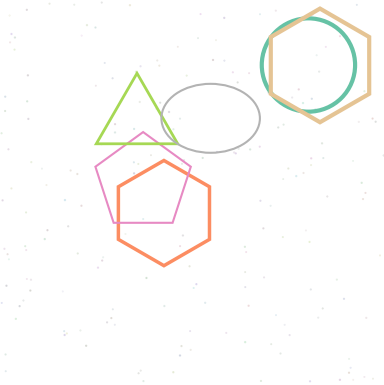[{"shape": "circle", "thickness": 3, "radius": 0.61, "center": [0.801, 0.831]}, {"shape": "hexagon", "thickness": 2.5, "radius": 0.68, "center": [0.426, 0.447]}, {"shape": "pentagon", "thickness": 1.5, "radius": 0.65, "center": [0.372, 0.527]}, {"shape": "triangle", "thickness": 2, "radius": 0.61, "center": [0.356, 0.688]}, {"shape": "hexagon", "thickness": 3, "radius": 0.74, "center": [0.831, 0.83]}, {"shape": "oval", "thickness": 1.5, "radius": 0.64, "center": [0.547, 0.693]}]